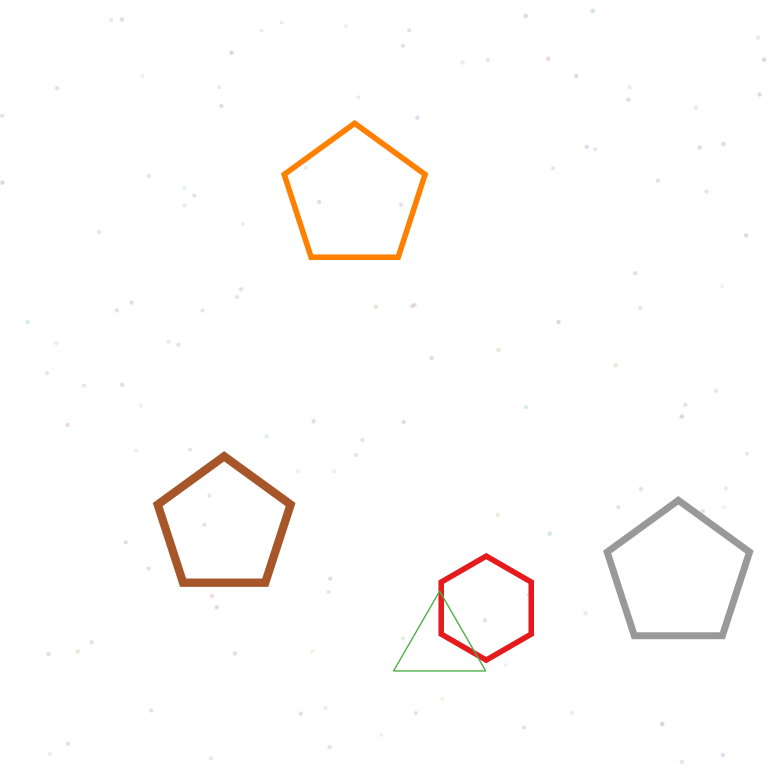[{"shape": "hexagon", "thickness": 2, "radius": 0.34, "center": [0.631, 0.21]}, {"shape": "triangle", "thickness": 0.5, "radius": 0.35, "center": [0.571, 0.163]}, {"shape": "pentagon", "thickness": 2, "radius": 0.48, "center": [0.461, 0.744]}, {"shape": "pentagon", "thickness": 3, "radius": 0.45, "center": [0.291, 0.317]}, {"shape": "pentagon", "thickness": 2.5, "radius": 0.49, "center": [0.881, 0.253]}]